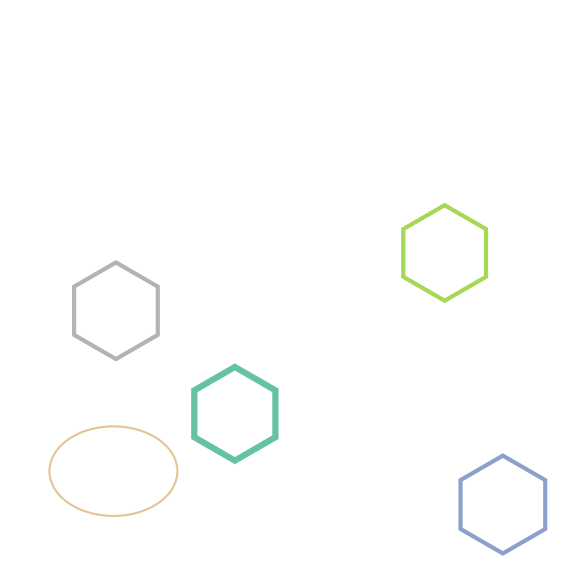[{"shape": "hexagon", "thickness": 3, "radius": 0.41, "center": [0.407, 0.283]}, {"shape": "hexagon", "thickness": 2, "radius": 0.42, "center": [0.871, 0.125]}, {"shape": "hexagon", "thickness": 2, "radius": 0.41, "center": [0.77, 0.561]}, {"shape": "oval", "thickness": 1, "radius": 0.55, "center": [0.196, 0.183]}, {"shape": "hexagon", "thickness": 2, "radius": 0.42, "center": [0.201, 0.461]}]